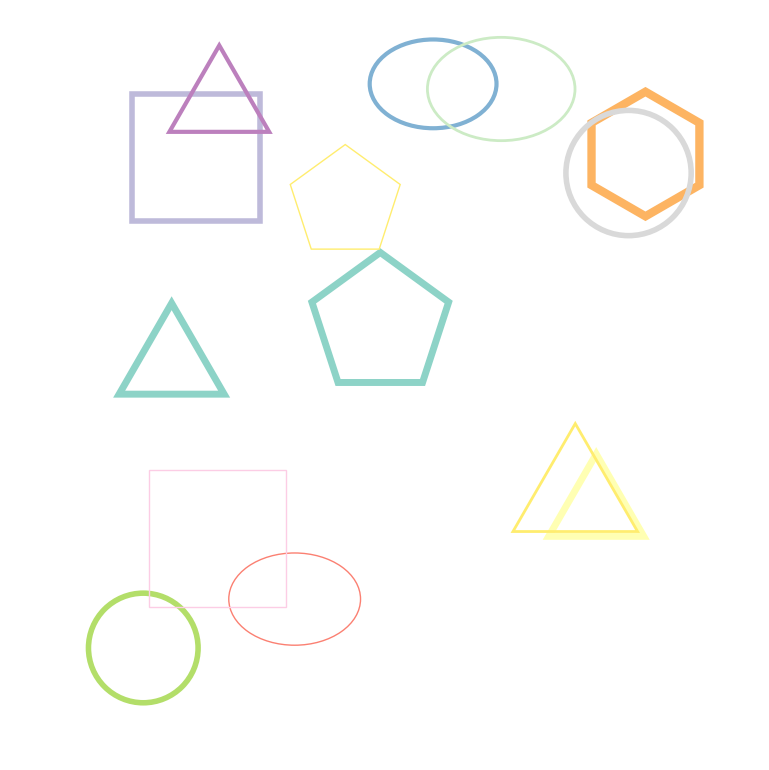[{"shape": "triangle", "thickness": 2.5, "radius": 0.39, "center": [0.223, 0.527]}, {"shape": "pentagon", "thickness": 2.5, "radius": 0.47, "center": [0.494, 0.579]}, {"shape": "triangle", "thickness": 2.5, "radius": 0.36, "center": [0.774, 0.339]}, {"shape": "square", "thickness": 2, "radius": 0.41, "center": [0.254, 0.796]}, {"shape": "oval", "thickness": 0.5, "radius": 0.43, "center": [0.383, 0.222]}, {"shape": "oval", "thickness": 1.5, "radius": 0.41, "center": [0.562, 0.891]}, {"shape": "hexagon", "thickness": 3, "radius": 0.4, "center": [0.838, 0.8]}, {"shape": "circle", "thickness": 2, "radius": 0.36, "center": [0.186, 0.158]}, {"shape": "square", "thickness": 0.5, "radius": 0.44, "center": [0.283, 0.301]}, {"shape": "circle", "thickness": 2, "radius": 0.41, "center": [0.816, 0.775]}, {"shape": "triangle", "thickness": 1.5, "radius": 0.37, "center": [0.285, 0.866]}, {"shape": "oval", "thickness": 1, "radius": 0.48, "center": [0.651, 0.884]}, {"shape": "pentagon", "thickness": 0.5, "radius": 0.38, "center": [0.448, 0.737]}, {"shape": "triangle", "thickness": 1, "radius": 0.47, "center": [0.747, 0.356]}]